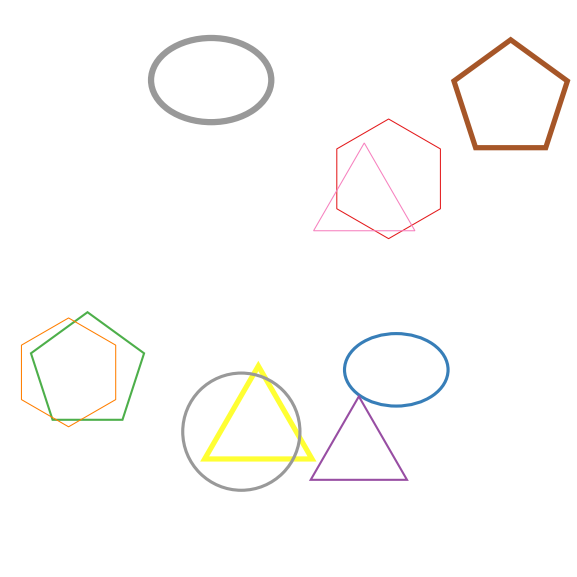[{"shape": "hexagon", "thickness": 0.5, "radius": 0.52, "center": [0.673, 0.689]}, {"shape": "oval", "thickness": 1.5, "radius": 0.45, "center": [0.686, 0.359]}, {"shape": "pentagon", "thickness": 1, "radius": 0.51, "center": [0.152, 0.356]}, {"shape": "triangle", "thickness": 1, "radius": 0.48, "center": [0.621, 0.216]}, {"shape": "hexagon", "thickness": 0.5, "radius": 0.47, "center": [0.119, 0.354]}, {"shape": "triangle", "thickness": 2.5, "radius": 0.54, "center": [0.447, 0.258]}, {"shape": "pentagon", "thickness": 2.5, "radius": 0.52, "center": [0.884, 0.827]}, {"shape": "triangle", "thickness": 0.5, "radius": 0.51, "center": [0.631, 0.65]}, {"shape": "circle", "thickness": 1.5, "radius": 0.51, "center": [0.418, 0.252]}, {"shape": "oval", "thickness": 3, "radius": 0.52, "center": [0.366, 0.86]}]